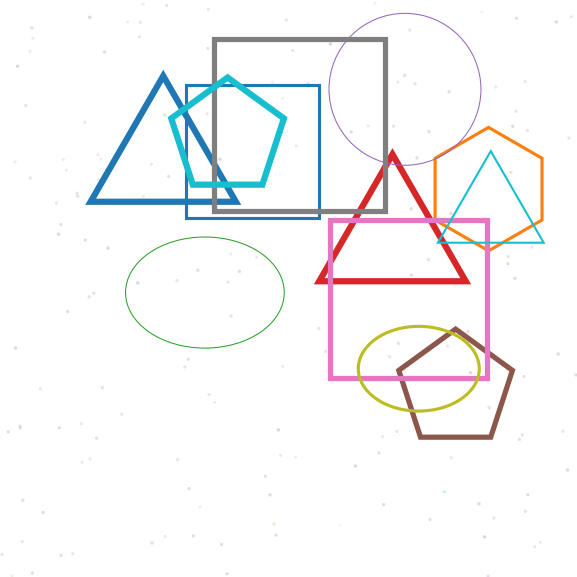[{"shape": "square", "thickness": 1.5, "radius": 0.58, "center": [0.437, 0.737]}, {"shape": "triangle", "thickness": 3, "radius": 0.73, "center": [0.283, 0.722]}, {"shape": "hexagon", "thickness": 1.5, "radius": 0.53, "center": [0.846, 0.672]}, {"shape": "oval", "thickness": 0.5, "radius": 0.69, "center": [0.355, 0.493]}, {"shape": "triangle", "thickness": 3, "radius": 0.73, "center": [0.68, 0.585]}, {"shape": "circle", "thickness": 0.5, "radius": 0.66, "center": [0.701, 0.844]}, {"shape": "pentagon", "thickness": 2.5, "radius": 0.52, "center": [0.789, 0.326]}, {"shape": "square", "thickness": 2.5, "radius": 0.68, "center": [0.707, 0.481]}, {"shape": "square", "thickness": 2.5, "radius": 0.74, "center": [0.519, 0.783]}, {"shape": "oval", "thickness": 1.5, "radius": 0.52, "center": [0.725, 0.361]}, {"shape": "triangle", "thickness": 1, "radius": 0.53, "center": [0.85, 0.632]}, {"shape": "pentagon", "thickness": 3, "radius": 0.51, "center": [0.394, 0.762]}]